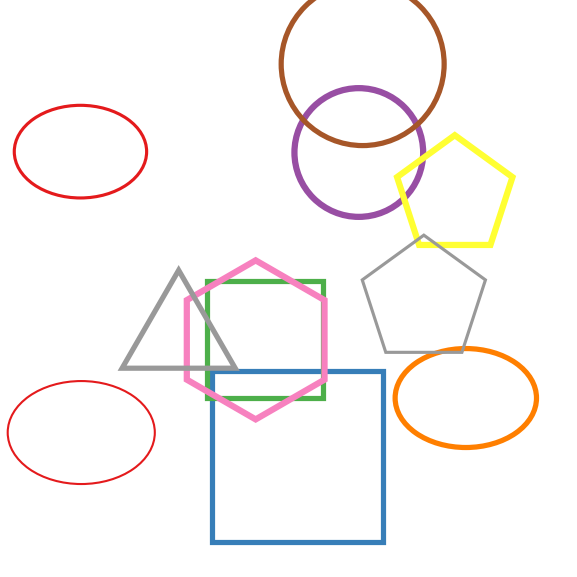[{"shape": "oval", "thickness": 1.5, "radius": 0.57, "center": [0.139, 0.737]}, {"shape": "oval", "thickness": 1, "radius": 0.64, "center": [0.141, 0.25]}, {"shape": "square", "thickness": 2.5, "radius": 0.74, "center": [0.515, 0.209]}, {"shape": "square", "thickness": 2.5, "radius": 0.5, "center": [0.459, 0.411]}, {"shape": "circle", "thickness": 3, "radius": 0.56, "center": [0.621, 0.735]}, {"shape": "oval", "thickness": 2.5, "radius": 0.61, "center": [0.807, 0.31]}, {"shape": "pentagon", "thickness": 3, "radius": 0.53, "center": [0.787, 0.66]}, {"shape": "circle", "thickness": 2.5, "radius": 0.71, "center": [0.628, 0.888]}, {"shape": "hexagon", "thickness": 3, "radius": 0.69, "center": [0.443, 0.411]}, {"shape": "triangle", "thickness": 2.5, "radius": 0.57, "center": [0.309, 0.418]}, {"shape": "pentagon", "thickness": 1.5, "radius": 0.56, "center": [0.734, 0.48]}]